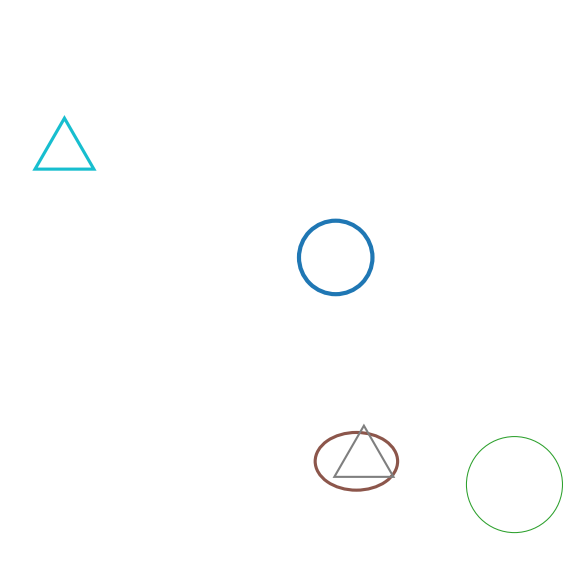[{"shape": "circle", "thickness": 2, "radius": 0.32, "center": [0.581, 0.553]}, {"shape": "circle", "thickness": 0.5, "radius": 0.42, "center": [0.891, 0.16]}, {"shape": "oval", "thickness": 1.5, "radius": 0.36, "center": [0.617, 0.2]}, {"shape": "triangle", "thickness": 1, "radius": 0.3, "center": [0.63, 0.203]}, {"shape": "triangle", "thickness": 1.5, "radius": 0.29, "center": [0.112, 0.736]}]